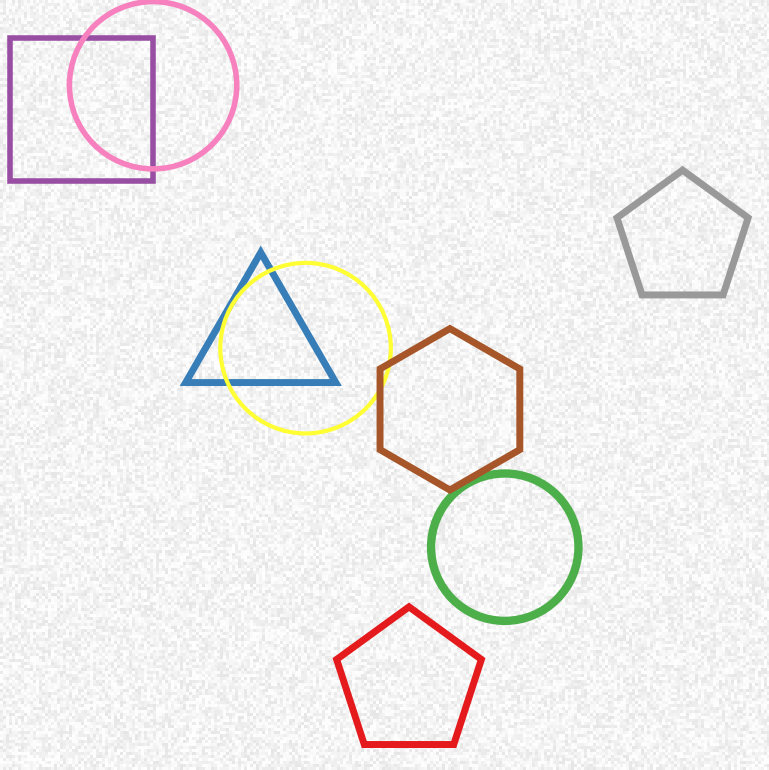[{"shape": "pentagon", "thickness": 2.5, "radius": 0.49, "center": [0.531, 0.113]}, {"shape": "triangle", "thickness": 2.5, "radius": 0.56, "center": [0.339, 0.559]}, {"shape": "circle", "thickness": 3, "radius": 0.48, "center": [0.656, 0.289]}, {"shape": "square", "thickness": 2, "radius": 0.46, "center": [0.105, 0.858]}, {"shape": "circle", "thickness": 1.5, "radius": 0.55, "center": [0.397, 0.548]}, {"shape": "hexagon", "thickness": 2.5, "radius": 0.52, "center": [0.584, 0.468]}, {"shape": "circle", "thickness": 2, "radius": 0.54, "center": [0.199, 0.889]}, {"shape": "pentagon", "thickness": 2.5, "radius": 0.45, "center": [0.886, 0.689]}]